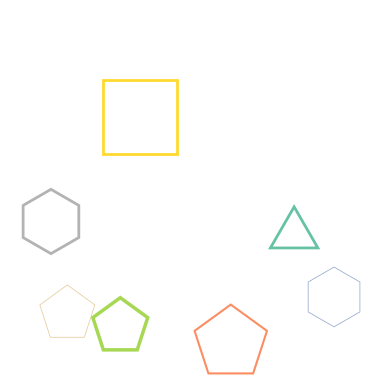[{"shape": "triangle", "thickness": 2, "radius": 0.36, "center": [0.764, 0.392]}, {"shape": "pentagon", "thickness": 1.5, "radius": 0.49, "center": [0.599, 0.11]}, {"shape": "hexagon", "thickness": 0.5, "radius": 0.39, "center": [0.868, 0.229]}, {"shape": "pentagon", "thickness": 2.5, "radius": 0.37, "center": [0.312, 0.152]}, {"shape": "square", "thickness": 2, "radius": 0.48, "center": [0.364, 0.697]}, {"shape": "pentagon", "thickness": 0.5, "radius": 0.38, "center": [0.175, 0.185]}, {"shape": "hexagon", "thickness": 2, "radius": 0.42, "center": [0.132, 0.425]}]